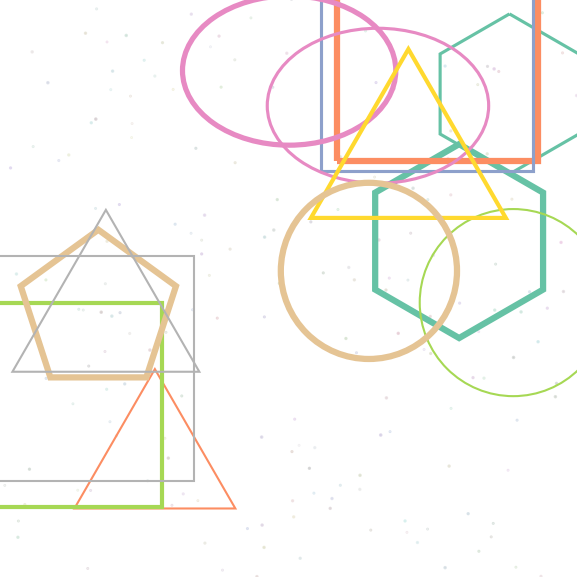[{"shape": "hexagon", "thickness": 3, "radius": 0.84, "center": [0.795, 0.582]}, {"shape": "hexagon", "thickness": 1.5, "radius": 0.69, "center": [0.882, 0.836]}, {"shape": "square", "thickness": 3, "radius": 0.87, "center": [0.757, 0.895]}, {"shape": "triangle", "thickness": 1, "radius": 0.8, "center": [0.268, 0.199]}, {"shape": "square", "thickness": 1.5, "radius": 0.92, "center": [0.74, 0.886]}, {"shape": "oval", "thickness": 1.5, "radius": 0.96, "center": [0.654, 0.816]}, {"shape": "oval", "thickness": 2.5, "radius": 0.92, "center": [0.501, 0.877]}, {"shape": "square", "thickness": 2, "radius": 0.88, "center": [0.104, 0.297]}, {"shape": "circle", "thickness": 1, "radius": 0.81, "center": [0.889, 0.475]}, {"shape": "triangle", "thickness": 2, "radius": 0.97, "center": [0.707, 0.719]}, {"shape": "circle", "thickness": 3, "radius": 0.76, "center": [0.639, 0.53]}, {"shape": "pentagon", "thickness": 3, "radius": 0.71, "center": [0.17, 0.46]}, {"shape": "square", "thickness": 1, "radius": 0.98, "center": [0.141, 0.361]}, {"shape": "triangle", "thickness": 1, "radius": 0.93, "center": [0.183, 0.449]}]